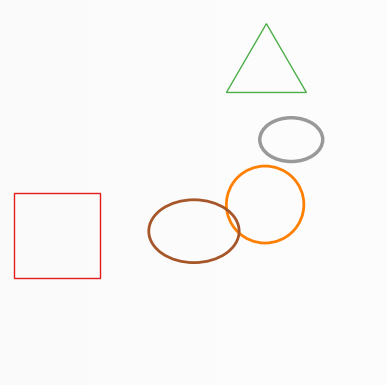[{"shape": "square", "thickness": 1, "radius": 0.55, "center": [0.148, 0.388]}, {"shape": "triangle", "thickness": 1, "radius": 0.6, "center": [0.688, 0.819]}, {"shape": "circle", "thickness": 2, "radius": 0.5, "center": [0.684, 0.469]}, {"shape": "oval", "thickness": 2, "radius": 0.58, "center": [0.501, 0.399]}, {"shape": "oval", "thickness": 2.5, "radius": 0.41, "center": [0.752, 0.637]}]